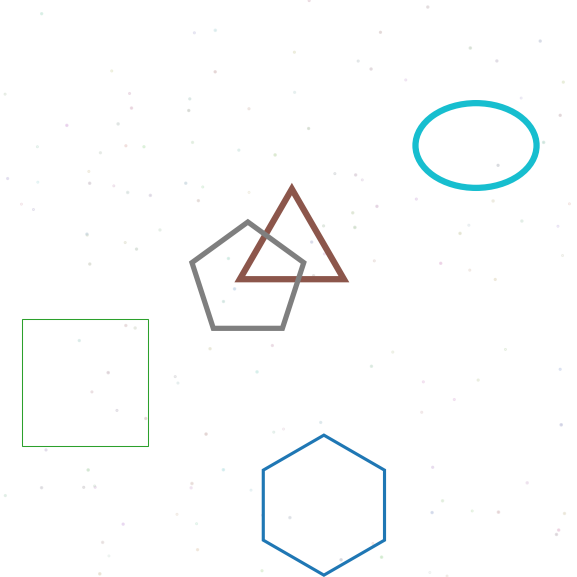[{"shape": "hexagon", "thickness": 1.5, "radius": 0.61, "center": [0.561, 0.124]}, {"shape": "square", "thickness": 0.5, "radius": 0.55, "center": [0.147, 0.337]}, {"shape": "triangle", "thickness": 3, "radius": 0.52, "center": [0.505, 0.568]}, {"shape": "pentagon", "thickness": 2.5, "radius": 0.51, "center": [0.429, 0.513]}, {"shape": "oval", "thickness": 3, "radius": 0.52, "center": [0.824, 0.747]}]